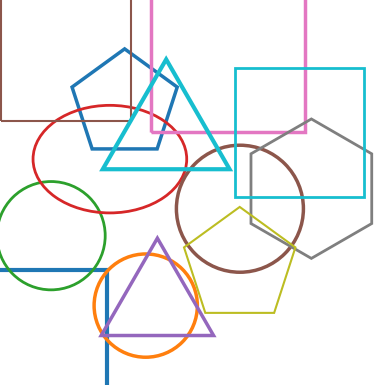[{"shape": "pentagon", "thickness": 2.5, "radius": 0.72, "center": [0.324, 0.729]}, {"shape": "square", "thickness": 3, "radius": 0.78, "center": [0.122, 0.143]}, {"shape": "circle", "thickness": 2.5, "radius": 0.67, "center": [0.379, 0.206]}, {"shape": "circle", "thickness": 2, "radius": 0.7, "center": [0.133, 0.388]}, {"shape": "oval", "thickness": 2, "radius": 1.0, "center": [0.285, 0.587]}, {"shape": "triangle", "thickness": 2.5, "radius": 0.84, "center": [0.409, 0.213]}, {"shape": "square", "thickness": 1.5, "radius": 0.84, "center": [0.172, 0.855]}, {"shape": "circle", "thickness": 2.5, "radius": 0.82, "center": [0.623, 0.458]}, {"shape": "square", "thickness": 2.5, "radius": 1.0, "center": [0.593, 0.856]}, {"shape": "hexagon", "thickness": 2, "radius": 0.91, "center": [0.809, 0.51]}, {"shape": "pentagon", "thickness": 1.5, "radius": 0.76, "center": [0.623, 0.31]}, {"shape": "triangle", "thickness": 3, "radius": 0.95, "center": [0.432, 0.656]}, {"shape": "square", "thickness": 2, "radius": 0.83, "center": [0.778, 0.656]}]